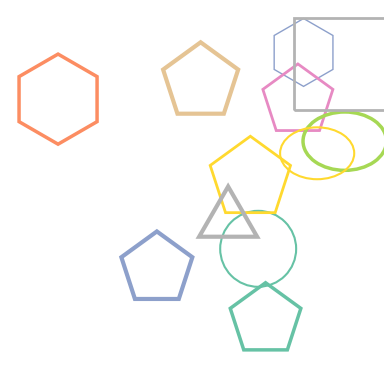[{"shape": "pentagon", "thickness": 2.5, "radius": 0.48, "center": [0.69, 0.169]}, {"shape": "circle", "thickness": 1.5, "radius": 0.49, "center": [0.671, 0.354]}, {"shape": "hexagon", "thickness": 2.5, "radius": 0.58, "center": [0.151, 0.743]}, {"shape": "pentagon", "thickness": 3, "radius": 0.48, "center": [0.407, 0.302]}, {"shape": "hexagon", "thickness": 1, "radius": 0.44, "center": [0.788, 0.864]}, {"shape": "pentagon", "thickness": 2, "radius": 0.48, "center": [0.774, 0.738]}, {"shape": "oval", "thickness": 2.5, "radius": 0.54, "center": [0.895, 0.633]}, {"shape": "oval", "thickness": 1.5, "radius": 0.48, "center": [0.824, 0.602]}, {"shape": "pentagon", "thickness": 2, "radius": 0.55, "center": [0.65, 0.536]}, {"shape": "pentagon", "thickness": 3, "radius": 0.51, "center": [0.521, 0.788]}, {"shape": "square", "thickness": 2, "radius": 0.6, "center": [0.883, 0.834]}, {"shape": "triangle", "thickness": 3, "radius": 0.43, "center": [0.593, 0.429]}]